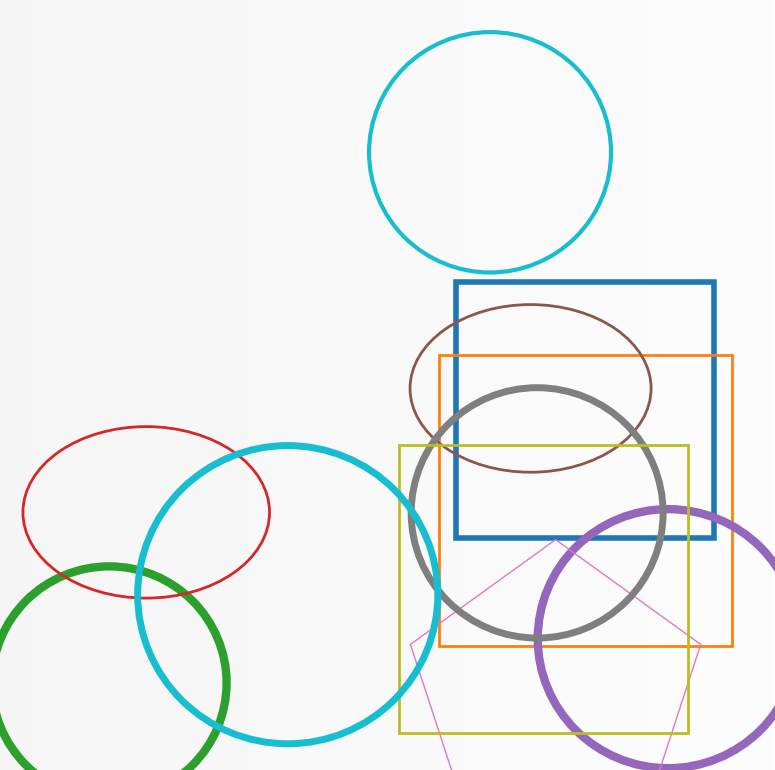[{"shape": "square", "thickness": 2, "radius": 0.83, "center": [0.755, 0.467]}, {"shape": "square", "thickness": 1, "radius": 0.94, "center": [0.755, 0.35]}, {"shape": "circle", "thickness": 3, "radius": 0.76, "center": [0.141, 0.113]}, {"shape": "oval", "thickness": 1, "radius": 0.8, "center": [0.189, 0.335]}, {"shape": "circle", "thickness": 3, "radius": 0.84, "center": [0.862, 0.171]}, {"shape": "oval", "thickness": 1, "radius": 0.78, "center": [0.685, 0.496]}, {"shape": "pentagon", "thickness": 0.5, "radius": 0.98, "center": [0.717, 0.102]}, {"shape": "circle", "thickness": 2.5, "radius": 0.81, "center": [0.693, 0.334]}, {"shape": "square", "thickness": 1, "radius": 0.93, "center": [0.701, 0.235]}, {"shape": "circle", "thickness": 1.5, "radius": 0.78, "center": [0.632, 0.802]}, {"shape": "circle", "thickness": 2.5, "radius": 0.97, "center": [0.371, 0.228]}]